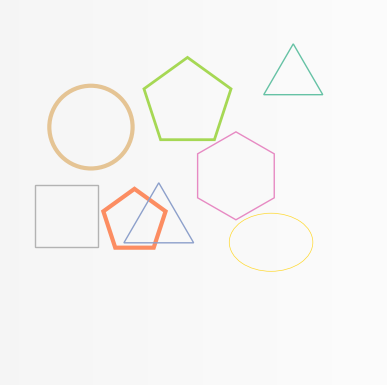[{"shape": "triangle", "thickness": 1, "radius": 0.44, "center": [0.757, 0.798]}, {"shape": "pentagon", "thickness": 3, "radius": 0.42, "center": [0.347, 0.425]}, {"shape": "triangle", "thickness": 1, "radius": 0.52, "center": [0.41, 0.421]}, {"shape": "hexagon", "thickness": 1, "radius": 0.57, "center": [0.609, 0.543]}, {"shape": "pentagon", "thickness": 2, "radius": 0.59, "center": [0.484, 0.733]}, {"shape": "oval", "thickness": 0.5, "radius": 0.54, "center": [0.7, 0.371]}, {"shape": "circle", "thickness": 3, "radius": 0.54, "center": [0.235, 0.67]}, {"shape": "square", "thickness": 1, "radius": 0.4, "center": [0.172, 0.438]}]